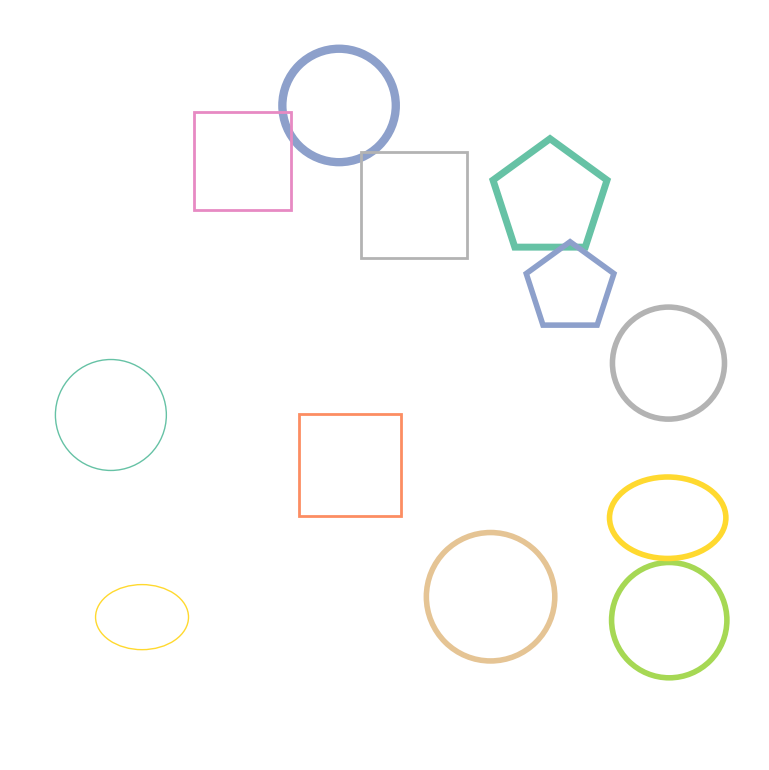[{"shape": "circle", "thickness": 0.5, "radius": 0.36, "center": [0.144, 0.461]}, {"shape": "pentagon", "thickness": 2.5, "radius": 0.39, "center": [0.714, 0.742]}, {"shape": "square", "thickness": 1, "radius": 0.33, "center": [0.455, 0.396]}, {"shape": "circle", "thickness": 3, "radius": 0.37, "center": [0.44, 0.863]}, {"shape": "pentagon", "thickness": 2, "radius": 0.3, "center": [0.74, 0.626]}, {"shape": "square", "thickness": 1, "radius": 0.32, "center": [0.315, 0.791]}, {"shape": "circle", "thickness": 2, "radius": 0.37, "center": [0.869, 0.195]}, {"shape": "oval", "thickness": 0.5, "radius": 0.3, "center": [0.184, 0.199]}, {"shape": "oval", "thickness": 2, "radius": 0.38, "center": [0.867, 0.328]}, {"shape": "circle", "thickness": 2, "radius": 0.42, "center": [0.637, 0.225]}, {"shape": "circle", "thickness": 2, "radius": 0.36, "center": [0.868, 0.528]}, {"shape": "square", "thickness": 1, "radius": 0.34, "center": [0.538, 0.733]}]